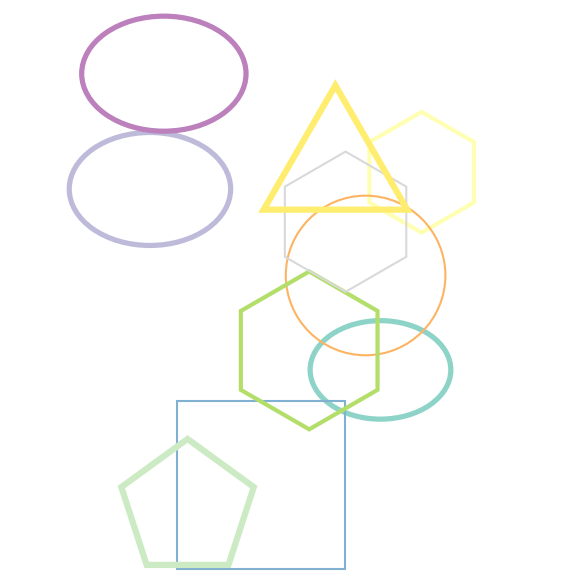[{"shape": "oval", "thickness": 2.5, "radius": 0.61, "center": [0.659, 0.359]}, {"shape": "hexagon", "thickness": 2, "radius": 0.52, "center": [0.73, 0.701]}, {"shape": "oval", "thickness": 2.5, "radius": 0.7, "center": [0.26, 0.672]}, {"shape": "square", "thickness": 1, "radius": 0.73, "center": [0.452, 0.159]}, {"shape": "circle", "thickness": 1, "radius": 0.69, "center": [0.633, 0.522]}, {"shape": "hexagon", "thickness": 2, "radius": 0.68, "center": [0.535, 0.392]}, {"shape": "hexagon", "thickness": 1, "radius": 0.61, "center": [0.598, 0.615]}, {"shape": "oval", "thickness": 2.5, "radius": 0.71, "center": [0.284, 0.872]}, {"shape": "pentagon", "thickness": 3, "radius": 0.6, "center": [0.325, 0.118]}, {"shape": "triangle", "thickness": 3, "radius": 0.72, "center": [0.581, 0.708]}]